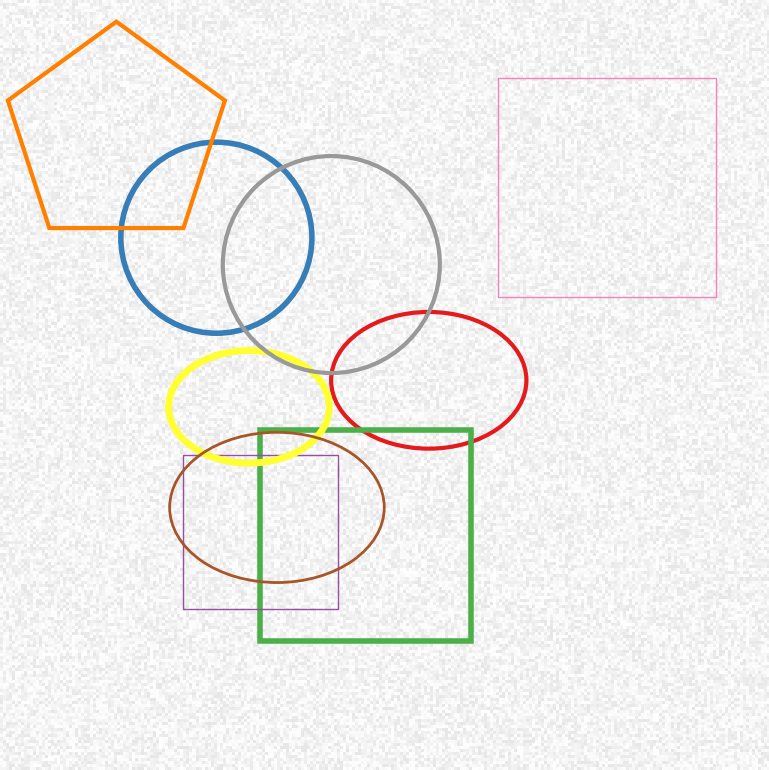[{"shape": "oval", "thickness": 1.5, "radius": 0.63, "center": [0.557, 0.506]}, {"shape": "circle", "thickness": 2, "radius": 0.62, "center": [0.281, 0.691]}, {"shape": "square", "thickness": 2, "radius": 0.69, "center": [0.475, 0.304]}, {"shape": "square", "thickness": 0.5, "radius": 0.5, "center": [0.338, 0.309]}, {"shape": "pentagon", "thickness": 1.5, "radius": 0.74, "center": [0.151, 0.824]}, {"shape": "oval", "thickness": 2.5, "radius": 0.52, "center": [0.323, 0.472]}, {"shape": "oval", "thickness": 1, "radius": 0.7, "center": [0.36, 0.341]}, {"shape": "square", "thickness": 0.5, "radius": 0.71, "center": [0.788, 0.756]}, {"shape": "circle", "thickness": 1.5, "radius": 0.7, "center": [0.43, 0.656]}]